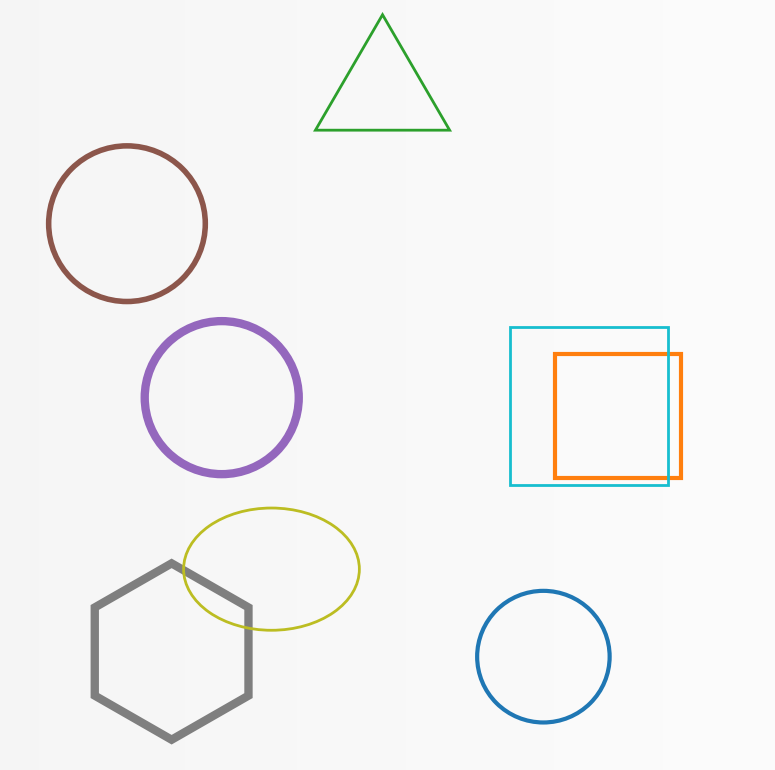[{"shape": "circle", "thickness": 1.5, "radius": 0.43, "center": [0.701, 0.147]}, {"shape": "square", "thickness": 1.5, "radius": 0.4, "center": [0.797, 0.46]}, {"shape": "triangle", "thickness": 1, "radius": 0.5, "center": [0.494, 0.881]}, {"shape": "circle", "thickness": 3, "radius": 0.5, "center": [0.286, 0.484]}, {"shape": "circle", "thickness": 2, "radius": 0.51, "center": [0.164, 0.709]}, {"shape": "hexagon", "thickness": 3, "radius": 0.57, "center": [0.221, 0.154]}, {"shape": "oval", "thickness": 1, "radius": 0.57, "center": [0.35, 0.261]}, {"shape": "square", "thickness": 1, "radius": 0.51, "center": [0.76, 0.473]}]